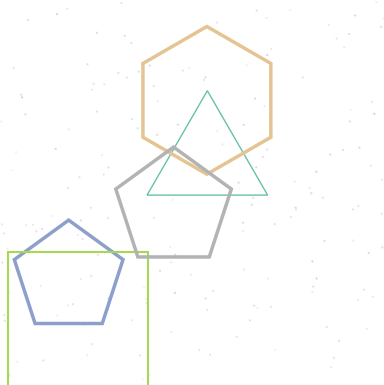[{"shape": "triangle", "thickness": 1, "radius": 0.9, "center": [0.539, 0.584]}, {"shape": "pentagon", "thickness": 2.5, "radius": 0.74, "center": [0.178, 0.28]}, {"shape": "square", "thickness": 1.5, "radius": 0.91, "center": [0.204, 0.164]}, {"shape": "hexagon", "thickness": 2.5, "radius": 0.96, "center": [0.537, 0.739]}, {"shape": "pentagon", "thickness": 2.5, "radius": 0.79, "center": [0.451, 0.46]}]